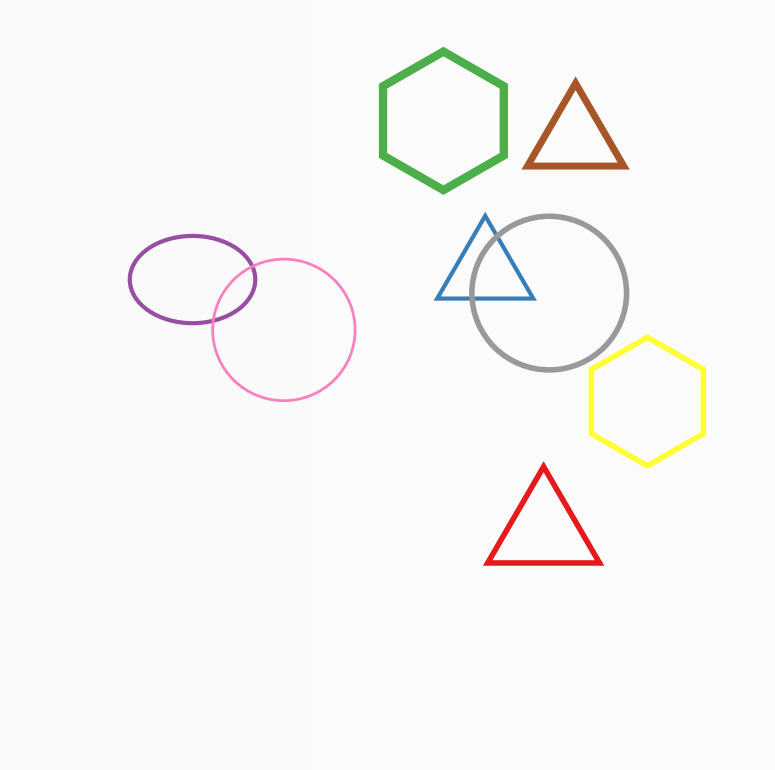[{"shape": "triangle", "thickness": 2, "radius": 0.42, "center": [0.701, 0.311]}, {"shape": "triangle", "thickness": 1.5, "radius": 0.36, "center": [0.626, 0.648]}, {"shape": "hexagon", "thickness": 3, "radius": 0.45, "center": [0.572, 0.843]}, {"shape": "oval", "thickness": 1.5, "radius": 0.4, "center": [0.248, 0.637]}, {"shape": "hexagon", "thickness": 2, "radius": 0.42, "center": [0.835, 0.478]}, {"shape": "triangle", "thickness": 2.5, "radius": 0.36, "center": [0.743, 0.82]}, {"shape": "circle", "thickness": 1, "radius": 0.46, "center": [0.366, 0.572]}, {"shape": "circle", "thickness": 2, "radius": 0.5, "center": [0.709, 0.619]}]